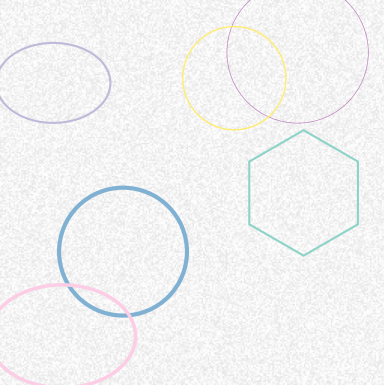[{"shape": "hexagon", "thickness": 1.5, "radius": 0.81, "center": [0.789, 0.499]}, {"shape": "oval", "thickness": 1.5, "radius": 0.74, "center": [0.138, 0.785]}, {"shape": "circle", "thickness": 3, "radius": 0.83, "center": [0.32, 0.346]}, {"shape": "oval", "thickness": 2.5, "radius": 0.95, "center": [0.161, 0.127]}, {"shape": "circle", "thickness": 0.5, "radius": 0.92, "center": [0.773, 0.864]}, {"shape": "circle", "thickness": 1, "radius": 0.67, "center": [0.609, 0.797]}]